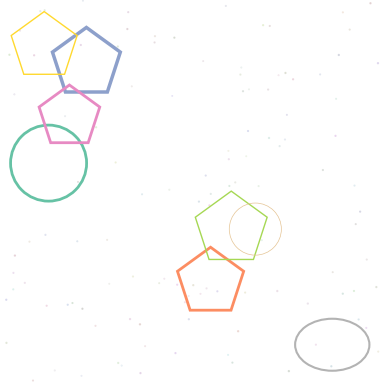[{"shape": "circle", "thickness": 2, "radius": 0.49, "center": [0.126, 0.576]}, {"shape": "pentagon", "thickness": 2, "radius": 0.45, "center": [0.547, 0.267]}, {"shape": "pentagon", "thickness": 2.5, "radius": 0.46, "center": [0.224, 0.836]}, {"shape": "pentagon", "thickness": 2, "radius": 0.41, "center": [0.18, 0.696]}, {"shape": "pentagon", "thickness": 1, "radius": 0.49, "center": [0.601, 0.405]}, {"shape": "pentagon", "thickness": 1, "radius": 0.45, "center": [0.115, 0.88]}, {"shape": "circle", "thickness": 0.5, "radius": 0.34, "center": [0.663, 0.405]}, {"shape": "oval", "thickness": 1.5, "radius": 0.48, "center": [0.863, 0.105]}]